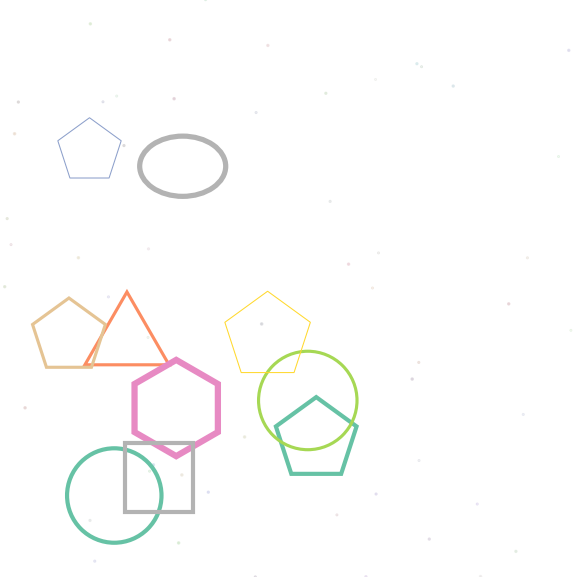[{"shape": "circle", "thickness": 2, "radius": 0.41, "center": [0.198, 0.141]}, {"shape": "pentagon", "thickness": 2, "radius": 0.37, "center": [0.548, 0.238]}, {"shape": "triangle", "thickness": 1.5, "radius": 0.42, "center": [0.22, 0.409]}, {"shape": "pentagon", "thickness": 0.5, "radius": 0.29, "center": [0.155, 0.738]}, {"shape": "hexagon", "thickness": 3, "radius": 0.42, "center": [0.305, 0.293]}, {"shape": "circle", "thickness": 1.5, "radius": 0.43, "center": [0.533, 0.306]}, {"shape": "pentagon", "thickness": 0.5, "radius": 0.39, "center": [0.463, 0.417]}, {"shape": "pentagon", "thickness": 1.5, "radius": 0.33, "center": [0.119, 0.417]}, {"shape": "square", "thickness": 2, "radius": 0.3, "center": [0.275, 0.172]}, {"shape": "oval", "thickness": 2.5, "radius": 0.37, "center": [0.316, 0.711]}]